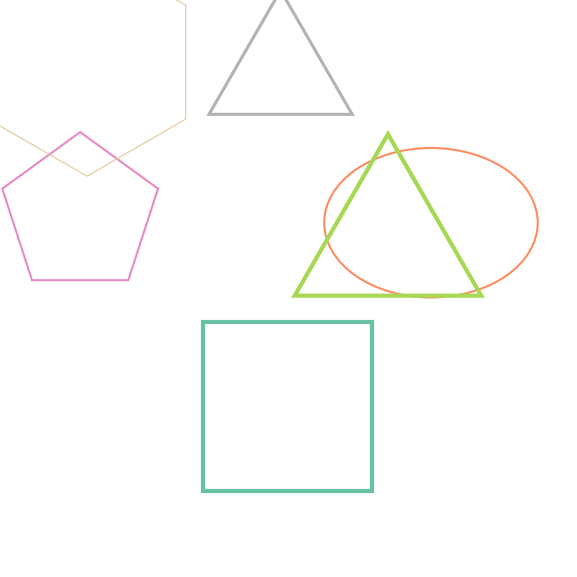[{"shape": "square", "thickness": 2, "radius": 0.73, "center": [0.497, 0.294]}, {"shape": "oval", "thickness": 1, "radius": 0.92, "center": [0.746, 0.613]}, {"shape": "pentagon", "thickness": 1, "radius": 0.71, "center": [0.139, 0.629]}, {"shape": "triangle", "thickness": 2, "radius": 0.93, "center": [0.672, 0.58]}, {"shape": "hexagon", "thickness": 0.5, "radius": 0.99, "center": [0.151, 0.891]}, {"shape": "triangle", "thickness": 1.5, "radius": 0.72, "center": [0.486, 0.873]}]